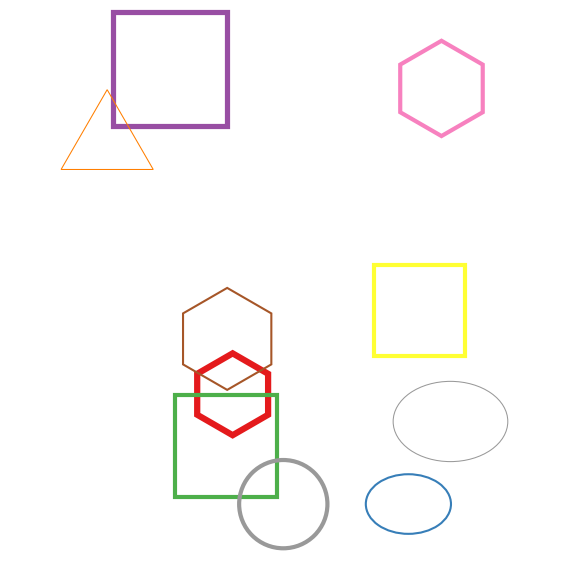[{"shape": "hexagon", "thickness": 3, "radius": 0.35, "center": [0.403, 0.316]}, {"shape": "oval", "thickness": 1, "radius": 0.37, "center": [0.707, 0.126]}, {"shape": "square", "thickness": 2, "radius": 0.44, "center": [0.391, 0.227]}, {"shape": "square", "thickness": 2.5, "radius": 0.49, "center": [0.294, 0.88]}, {"shape": "triangle", "thickness": 0.5, "radius": 0.46, "center": [0.186, 0.752]}, {"shape": "square", "thickness": 2, "radius": 0.4, "center": [0.727, 0.462]}, {"shape": "hexagon", "thickness": 1, "radius": 0.44, "center": [0.393, 0.412]}, {"shape": "hexagon", "thickness": 2, "radius": 0.41, "center": [0.764, 0.846]}, {"shape": "circle", "thickness": 2, "radius": 0.38, "center": [0.491, 0.126]}, {"shape": "oval", "thickness": 0.5, "radius": 0.5, "center": [0.78, 0.269]}]